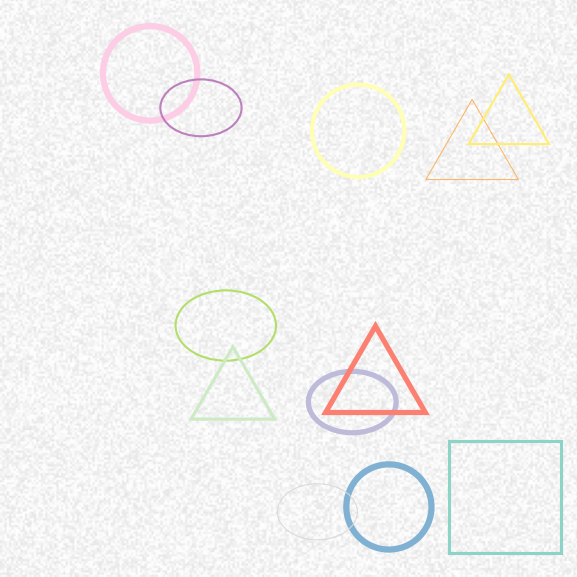[{"shape": "square", "thickness": 1.5, "radius": 0.48, "center": [0.875, 0.139]}, {"shape": "circle", "thickness": 2, "radius": 0.4, "center": [0.62, 0.773]}, {"shape": "oval", "thickness": 2.5, "radius": 0.38, "center": [0.61, 0.303]}, {"shape": "triangle", "thickness": 2.5, "radius": 0.5, "center": [0.65, 0.335]}, {"shape": "circle", "thickness": 3, "radius": 0.37, "center": [0.673, 0.121]}, {"shape": "triangle", "thickness": 0.5, "radius": 0.46, "center": [0.818, 0.735]}, {"shape": "oval", "thickness": 1, "radius": 0.43, "center": [0.391, 0.435]}, {"shape": "circle", "thickness": 3, "radius": 0.41, "center": [0.26, 0.872]}, {"shape": "oval", "thickness": 0.5, "radius": 0.35, "center": [0.55, 0.113]}, {"shape": "oval", "thickness": 1, "radius": 0.35, "center": [0.348, 0.812]}, {"shape": "triangle", "thickness": 1.5, "radius": 0.42, "center": [0.403, 0.315]}, {"shape": "triangle", "thickness": 1, "radius": 0.4, "center": [0.881, 0.79]}]